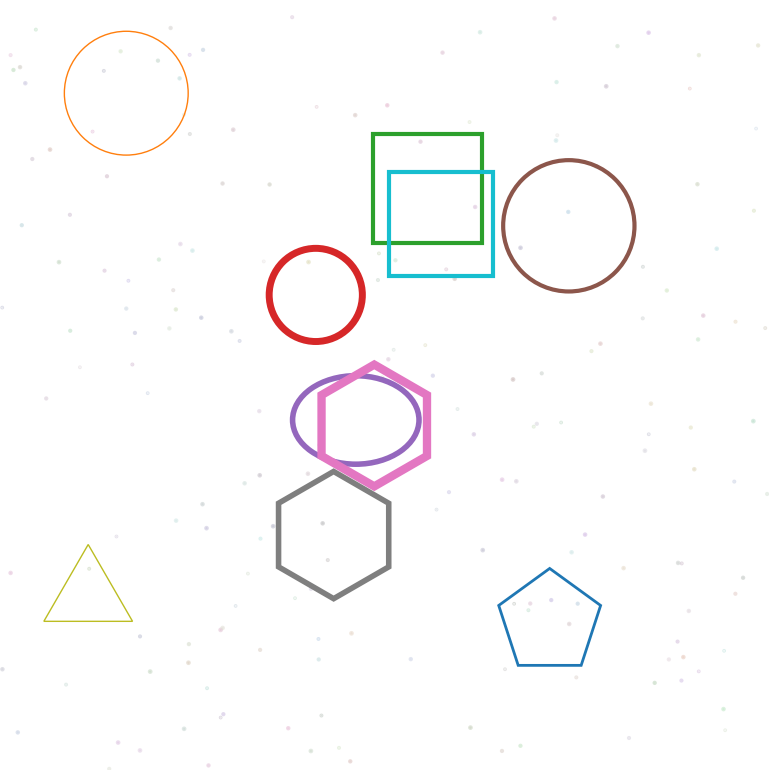[{"shape": "pentagon", "thickness": 1, "radius": 0.35, "center": [0.714, 0.192]}, {"shape": "circle", "thickness": 0.5, "radius": 0.4, "center": [0.164, 0.879]}, {"shape": "square", "thickness": 1.5, "radius": 0.35, "center": [0.555, 0.755]}, {"shape": "circle", "thickness": 2.5, "radius": 0.3, "center": [0.41, 0.617]}, {"shape": "oval", "thickness": 2, "radius": 0.41, "center": [0.462, 0.455]}, {"shape": "circle", "thickness": 1.5, "radius": 0.43, "center": [0.739, 0.707]}, {"shape": "hexagon", "thickness": 3, "radius": 0.4, "center": [0.486, 0.447]}, {"shape": "hexagon", "thickness": 2, "radius": 0.41, "center": [0.433, 0.305]}, {"shape": "triangle", "thickness": 0.5, "radius": 0.33, "center": [0.115, 0.226]}, {"shape": "square", "thickness": 1.5, "radius": 0.34, "center": [0.572, 0.709]}]